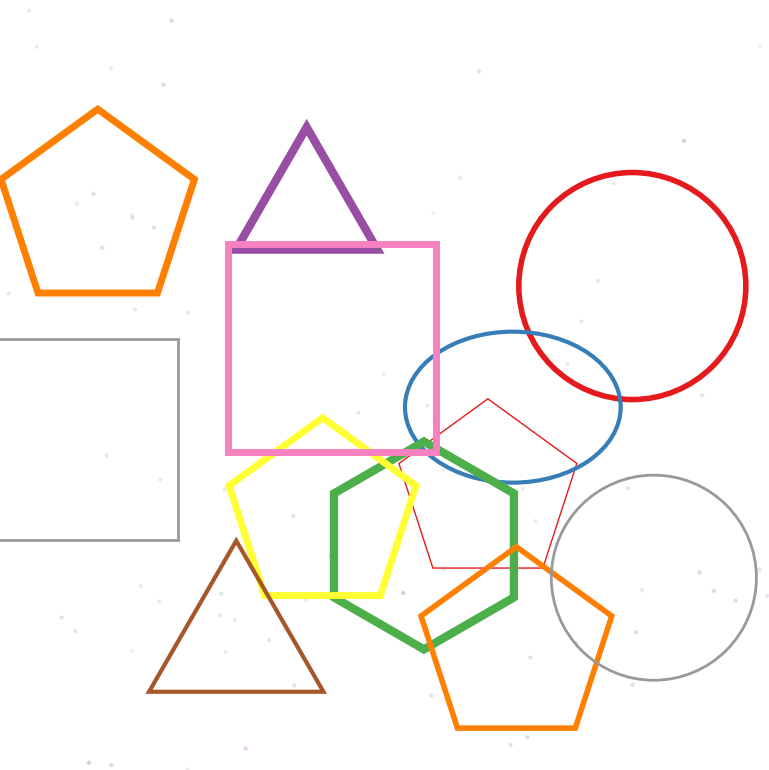[{"shape": "pentagon", "thickness": 0.5, "radius": 0.61, "center": [0.634, 0.361]}, {"shape": "circle", "thickness": 2, "radius": 0.74, "center": [0.821, 0.629]}, {"shape": "oval", "thickness": 1.5, "radius": 0.7, "center": [0.666, 0.471]}, {"shape": "hexagon", "thickness": 3, "radius": 0.67, "center": [0.551, 0.292]}, {"shape": "triangle", "thickness": 3, "radius": 0.53, "center": [0.398, 0.729]}, {"shape": "pentagon", "thickness": 2, "radius": 0.65, "center": [0.671, 0.16]}, {"shape": "pentagon", "thickness": 2.5, "radius": 0.66, "center": [0.127, 0.726]}, {"shape": "pentagon", "thickness": 2.5, "radius": 0.64, "center": [0.419, 0.33]}, {"shape": "triangle", "thickness": 1.5, "radius": 0.65, "center": [0.307, 0.167]}, {"shape": "square", "thickness": 2.5, "radius": 0.68, "center": [0.431, 0.548]}, {"shape": "square", "thickness": 1, "radius": 0.65, "center": [0.101, 0.429]}, {"shape": "circle", "thickness": 1, "radius": 0.67, "center": [0.849, 0.25]}]